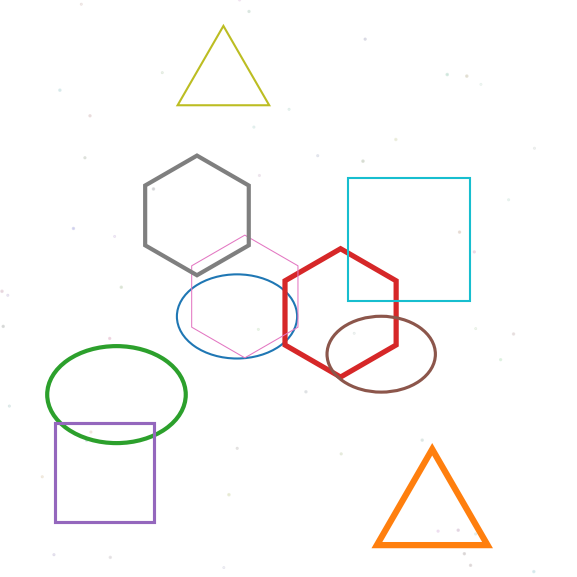[{"shape": "oval", "thickness": 1, "radius": 0.52, "center": [0.41, 0.451]}, {"shape": "triangle", "thickness": 3, "radius": 0.55, "center": [0.748, 0.111]}, {"shape": "oval", "thickness": 2, "radius": 0.6, "center": [0.202, 0.316]}, {"shape": "hexagon", "thickness": 2.5, "radius": 0.56, "center": [0.59, 0.457]}, {"shape": "square", "thickness": 1.5, "radius": 0.43, "center": [0.182, 0.181]}, {"shape": "oval", "thickness": 1.5, "radius": 0.47, "center": [0.66, 0.386]}, {"shape": "hexagon", "thickness": 0.5, "radius": 0.53, "center": [0.424, 0.486]}, {"shape": "hexagon", "thickness": 2, "radius": 0.52, "center": [0.341, 0.626]}, {"shape": "triangle", "thickness": 1, "radius": 0.46, "center": [0.387, 0.863]}, {"shape": "square", "thickness": 1, "radius": 0.53, "center": [0.708, 0.584]}]